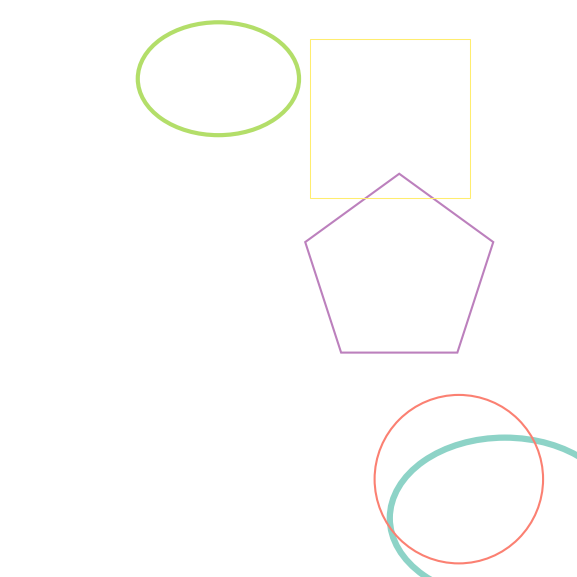[{"shape": "oval", "thickness": 3, "radius": 1.0, "center": [0.874, 0.102]}, {"shape": "circle", "thickness": 1, "radius": 0.73, "center": [0.795, 0.169]}, {"shape": "oval", "thickness": 2, "radius": 0.7, "center": [0.378, 0.863]}, {"shape": "pentagon", "thickness": 1, "radius": 0.86, "center": [0.691, 0.527]}, {"shape": "square", "thickness": 0.5, "radius": 0.69, "center": [0.676, 0.794]}]